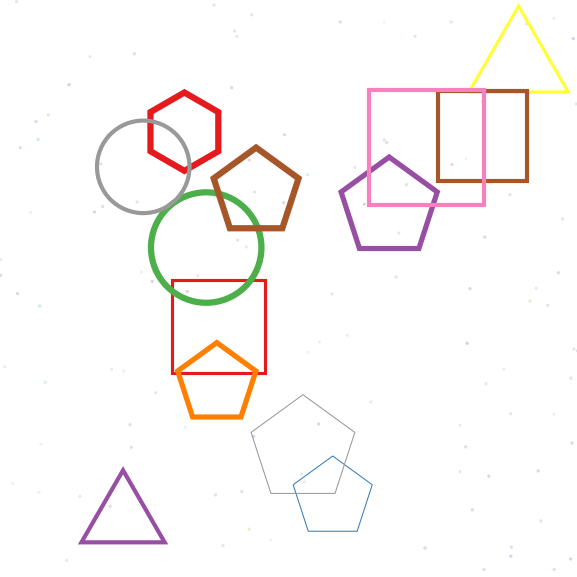[{"shape": "square", "thickness": 1.5, "radius": 0.4, "center": [0.379, 0.433]}, {"shape": "hexagon", "thickness": 3, "radius": 0.34, "center": [0.319, 0.771]}, {"shape": "pentagon", "thickness": 0.5, "radius": 0.36, "center": [0.576, 0.137]}, {"shape": "circle", "thickness": 3, "radius": 0.48, "center": [0.357, 0.57]}, {"shape": "pentagon", "thickness": 2.5, "radius": 0.44, "center": [0.674, 0.64]}, {"shape": "triangle", "thickness": 2, "radius": 0.42, "center": [0.213, 0.102]}, {"shape": "pentagon", "thickness": 2.5, "radius": 0.36, "center": [0.375, 0.335]}, {"shape": "triangle", "thickness": 1.5, "radius": 0.5, "center": [0.898, 0.889]}, {"shape": "square", "thickness": 2, "radius": 0.39, "center": [0.836, 0.764]}, {"shape": "pentagon", "thickness": 3, "radius": 0.39, "center": [0.443, 0.666]}, {"shape": "square", "thickness": 2, "radius": 0.5, "center": [0.739, 0.744]}, {"shape": "circle", "thickness": 2, "radius": 0.4, "center": [0.248, 0.71]}, {"shape": "pentagon", "thickness": 0.5, "radius": 0.47, "center": [0.525, 0.221]}]